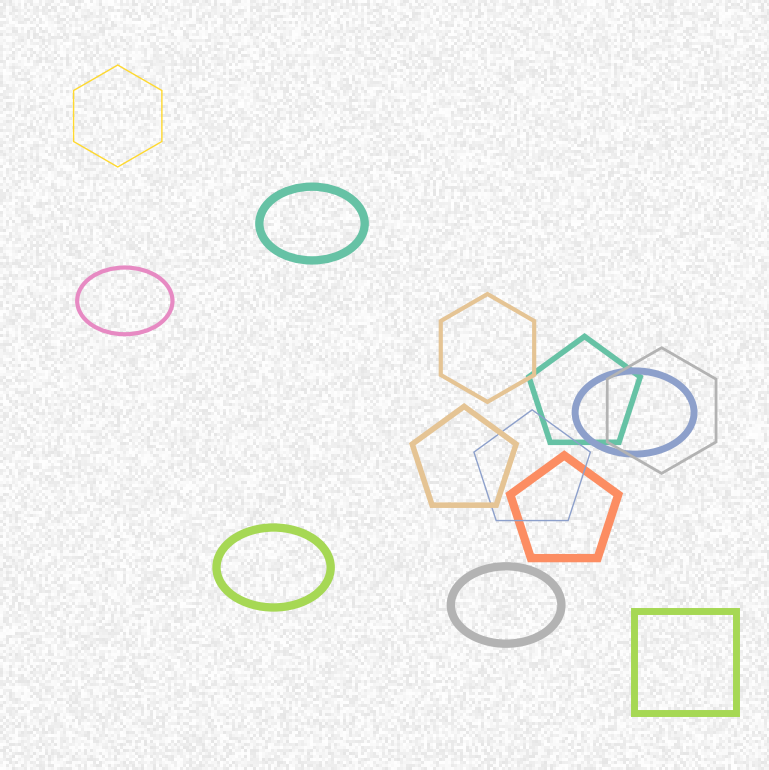[{"shape": "oval", "thickness": 3, "radius": 0.34, "center": [0.405, 0.71]}, {"shape": "pentagon", "thickness": 2, "radius": 0.38, "center": [0.759, 0.487]}, {"shape": "pentagon", "thickness": 3, "radius": 0.37, "center": [0.733, 0.335]}, {"shape": "oval", "thickness": 2.5, "radius": 0.39, "center": [0.824, 0.464]}, {"shape": "pentagon", "thickness": 0.5, "radius": 0.4, "center": [0.691, 0.388]}, {"shape": "oval", "thickness": 1.5, "radius": 0.31, "center": [0.162, 0.609]}, {"shape": "square", "thickness": 2.5, "radius": 0.33, "center": [0.889, 0.14]}, {"shape": "oval", "thickness": 3, "radius": 0.37, "center": [0.355, 0.263]}, {"shape": "hexagon", "thickness": 0.5, "radius": 0.33, "center": [0.153, 0.849]}, {"shape": "pentagon", "thickness": 2, "radius": 0.35, "center": [0.603, 0.401]}, {"shape": "hexagon", "thickness": 1.5, "radius": 0.35, "center": [0.633, 0.548]}, {"shape": "oval", "thickness": 3, "radius": 0.36, "center": [0.657, 0.214]}, {"shape": "hexagon", "thickness": 1, "radius": 0.41, "center": [0.859, 0.467]}]